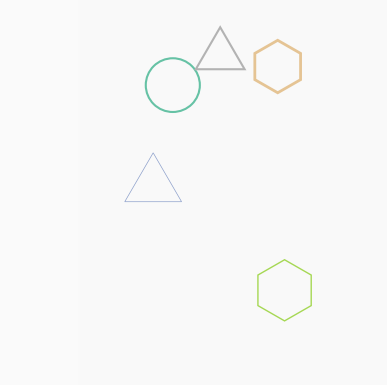[{"shape": "circle", "thickness": 1.5, "radius": 0.35, "center": [0.446, 0.779]}, {"shape": "triangle", "thickness": 0.5, "radius": 0.42, "center": [0.395, 0.518]}, {"shape": "hexagon", "thickness": 1, "radius": 0.4, "center": [0.734, 0.246]}, {"shape": "hexagon", "thickness": 2, "radius": 0.34, "center": [0.717, 0.827]}, {"shape": "triangle", "thickness": 1.5, "radius": 0.36, "center": [0.568, 0.857]}]